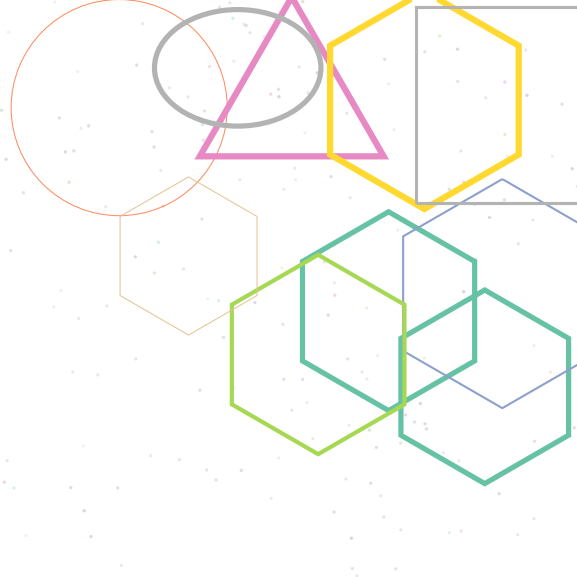[{"shape": "hexagon", "thickness": 2.5, "radius": 0.84, "center": [0.839, 0.329]}, {"shape": "hexagon", "thickness": 2.5, "radius": 0.86, "center": [0.673, 0.46]}, {"shape": "circle", "thickness": 0.5, "radius": 0.94, "center": [0.206, 0.813]}, {"shape": "hexagon", "thickness": 1, "radius": 0.99, "center": [0.87, 0.491]}, {"shape": "triangle", "thickness": 3, "radius": 0.92, "center": [0.505, 0.82]}, {"shape": "hexagon", "thickness": 2, "radius": 0.86, "center": [0.551, 0.385]}, {"shape": "hexagon", "thickness": 3, "radius": 0.94, "center": [0.735, 0.826]}, {"shape": "hexagon", "thickness": 0.5, "radius": 0.68, "center": [0.327, 0.556]}, {"shape": "oval", "thickness": 2.5, "radius": 0.72, "center": [0.412, 0.882]}, {"shape": "square", "thickness": 1.5, "radius": 0.85, "center": [0.89, 0.817]}]